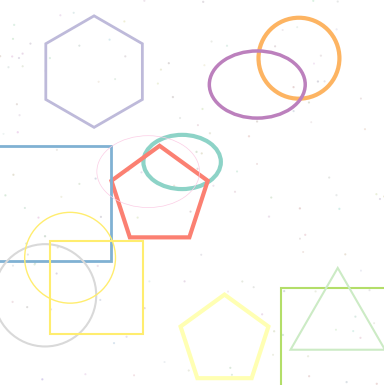[{"shape": "oval", "thickness": 3, "radius": 0.5, "center": [0.473, 0.579]}, {"shape": "pentagon", "thickness": 3, "radius": 0.6, "center": [0.583, 0.115]}, {"shape": "hexagon", "thickness": 2, "radius": 0.72, "center": [0.244, 0.814]}, {"shape": "pentagon", "thickness": 3, "radius": 0.66, "center": [0.415, 0.49]}, {"shape": "square", "thickness": 2, "radius": 0.74, "center": [0.138, 0.472]}, {"shape": "circle", "thickness": 3, "radius": 0.53, "center": [0.777, 0.849]}, {"shape": "square", "thickness": 1.5, "radius": 0.68, "center": [0.866, 0.118]}, {"shape": "oval", "thickness": 0.5, "radius": 0.67, "center": [0.385, 0.554]}, {"shape": "circle", "thickness": 1.5, "radius": 0.66, "center": [0.117, 0.233]}, {"shape": "oval", "thickness": 2.5, "radius": 0.62, "center": [0.668, 0.78]}, {"shape": "triangle", "thickness": 1.5, "radius": 0.71, "center": [0.877, 0.162]}, {"shape": "circle", "thickness": 1, "radius": 0.59, "center": [0.182, 0.331]}, {"shape": "square", "thickness": 1.5, "radius": 0.6, "center": [0.251, 0.252]}]